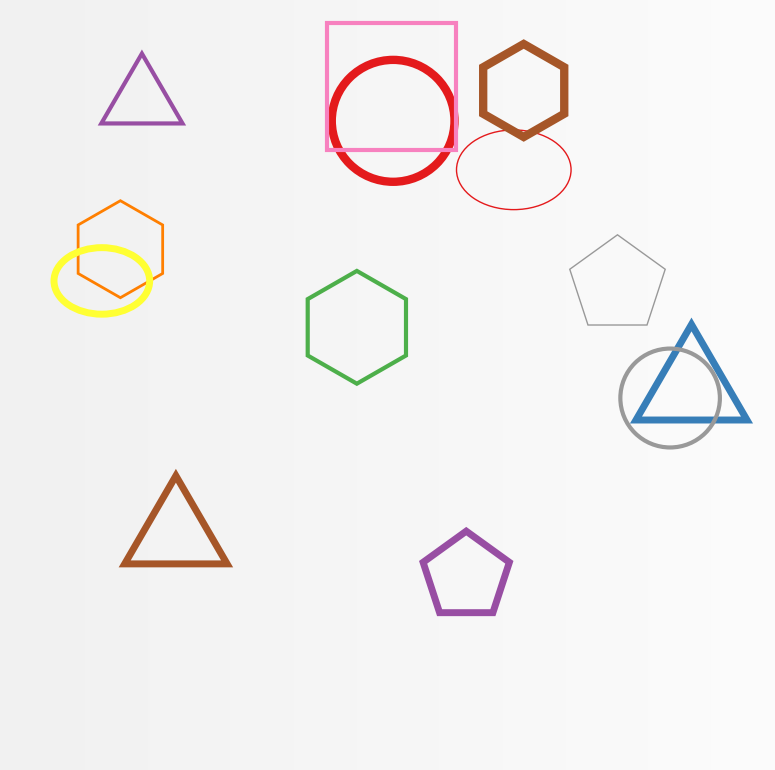[{"shape": "oval", "thickness": 0.5, "radius": 0.37, "center": [0.663, 0.779]}, {"shape": "circle", "thickness": 3, "radius": 0.4, "center": [0.507, 0.843]}, {"shape": "triangle", "thickness": 2.5, "radius": 0.41, "center": [0.892, 0.496]}, {"shape": "hexagon", "thickness": 1.5, "radius": 0.37, "center": [0.46, 0.575]}, {"shape": "triangle", "thickness": 1.5, "radius": 0.3, "center": [0.183, 0.87]}, {"shape": "pentagon", "thickness": 2.5, "radius": 0.29, "center": [0.602, 0.252]}, {"shape": "hexagon", "thickness": 1, "radius": 0.31, "center": [0.155, 0.676]}, {"shape": "oval", "thickness": 2.5, "radius": 0.31, "center": [0.131, 0.635]}, {"shape": "triangle", "thickness": 2.5, "radius": 0.38, "center": [0.227, 0.306]}, {"shape": "hexagon", "thickness": 3, "radius": 0.3, "center": [0.676, 0.882]}, {"shape": "square", "thickness": 1.5, "radius": 0.41, "center": [0.505, 0.888]}, {"shape": "circle", "thickness": 1.5, "radius": 0.32, "center": [0.865, 0.483]}, {"shape": "pentagon", "thickness": 0.5, "radius": 0.32, "center": [0.797, 0.63]}]